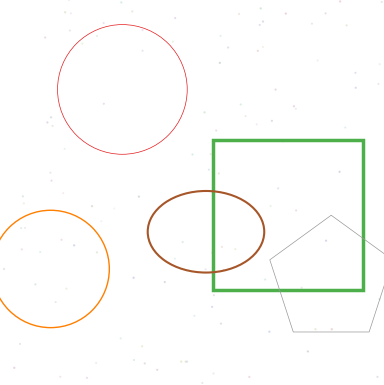[{"shape": "circle", "thickness": 0.5, "radius": 0.84, "center": [0.318, 0.768]}, {"shape": "square", "thickness": 2.5, "radius": 0.97, "center": [0.748, 0.442]}, {"shape": "circle", "thickness": 1, "radius": 0.76, "center": [0.132, 0.301]}, {"shape": "oval", "thickness": 1.5, "radius": 0.76, "center": [0.535, 0.398]}, {"shape": "pentagon", "thickness": 0.5, "radius": 0.84, "center": [0.86, 0.273]}]